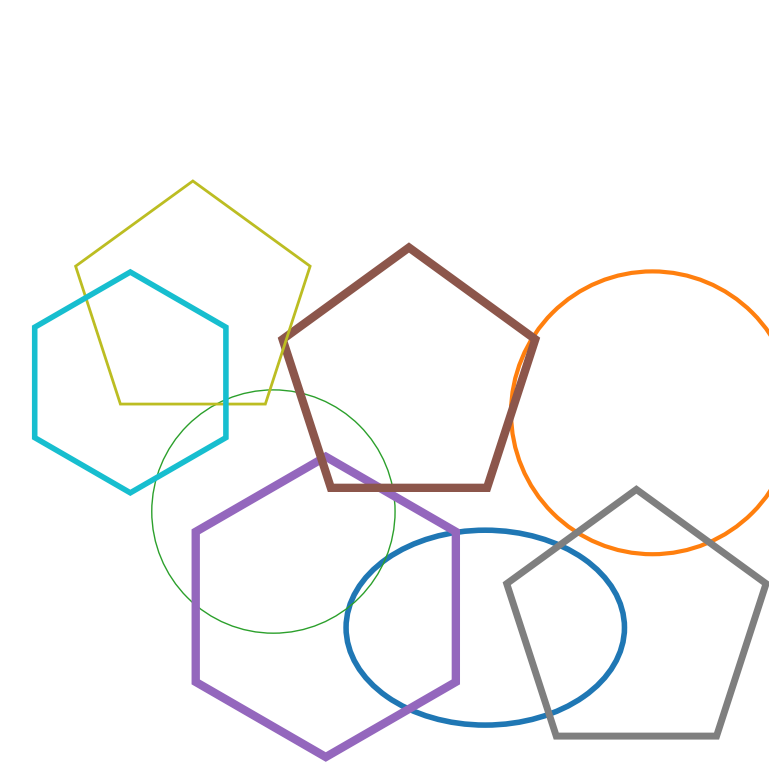[{"shape": "oval", "thickness": 2, "radius": 0.9, "center": [0.63, 0.185]}, {"shape": "circle", "thickness": 1.5, "radius": 0.92, "center": [0.847, 0.464]}, {"shape": "circle", "thickness": 0.5, "radius": 0.79, "center": [0.355, 0.336]}, {"shape": "hexagon", "thickness": 3, "radius": 0.98, "center": [0.423, 0.212]}, {"shape": "pentagon", "thickness": 3, "radius": 0.86, "center": [0.531, 0.506]}, {"shape": "pentagon", "thickness": 2.5, "radius": 0.89, "center": [0.826, 0.187]}, {"shape": "pentagon", "thickness": 1, "radius": 0.8, "center": [0.25, 0.605]}, {"shape": "hexagon", "thickness": 2, "radius": 0.72, "center": [0.169, 0.503]}]